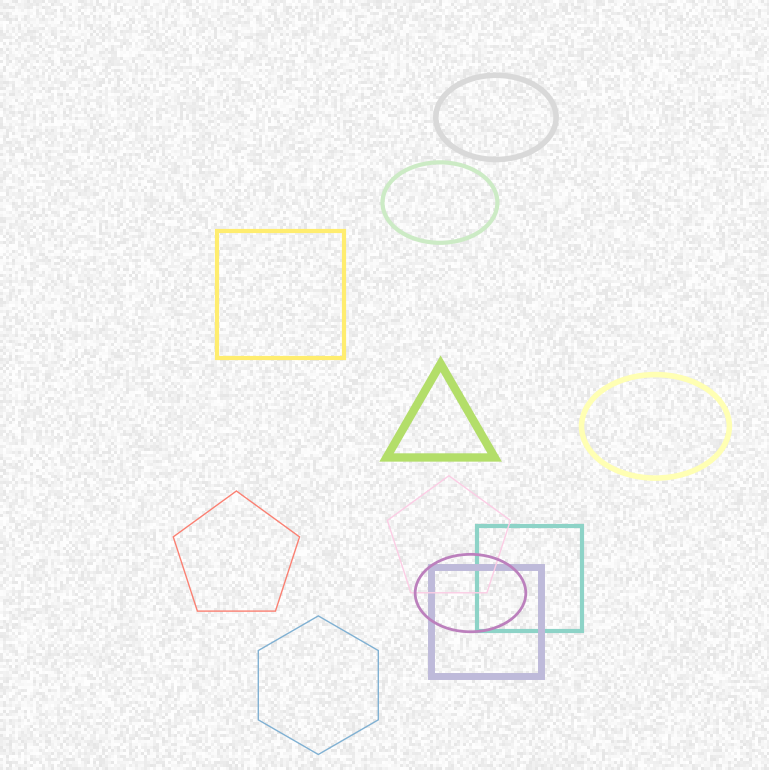[{"shape": "square", "thickness": 1.5, "radius": 0.34, "center": [0.688, 0.248]}, {"shape": "oval", "thickness": 2, "radius": 0.48, "center": [0.851, 0.446]}, {"shape": "square", "thickness": 2.5, "radius": 0.36, "center": [0.631, 0.193]}, {"shape": "pentagon", "thickness": 0.5, "radius": 0.43, "center": [0.307, 0.276]}, {"shape": "hexagon", "thickness": 0.5, "radius": 0.45, "center": [0.413, 0.11]}, {"shape": "triangle", "thickness": 3, "radius": 0.41, "center": [0.572, 0.446]}, {"shape": "pentagon", "thickness": 0.5, "radius": 0.42, "center": [0.583, 0.298]}, {"shape": "oval", "thickness": 2, "radius": 0.39, "center": [0.644, 0.848]}, {"shape": "oval", "thickness": 1, "radius": 0.36, "center": [0.611, 0.23]}, {"shape": "oval", "thickness": 1.5, "radius": 0.37, "center": [0.571, 0.737]}, {"shape": "square", "thickness": 1.5, "radius": 0.41, "center": [0.365, 0.617]}]